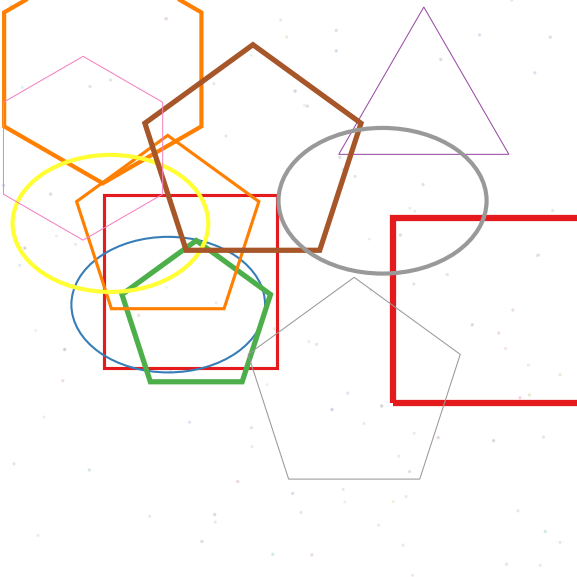[{"shape": "square", "thickness": 1.5, "radius": 0.75, "center": [0.33, 0.511]}, {"shape": "square", "thickness": 3, "radius": 0.8, "center": [0.841, 0.461]}, {"shape": "oval", "thickness": 1, "radius": 0.84, "center": [0.291, 0.472]}, {"shape": "pentagon", "thickness": 2.5, "radius": 0.68, "center": [0.34, 0.447]}, {"shape": "triangle", "thickness": 0.5, "radius": 0.85, "center": [0.734, 0.817]}, {"shape": "pentagon", "thickness": 1.5, "radius": 0.83, "center": [0.29, 0.599]}, {"shape": "hexagon", "thickness": 2, "radius": 0.99, "center": [0.178, 0.879]}, {"shape": "oval", "thickness": 2, "radius": 0.85, "center": [0.191, 0.612]}, {"shape": "pentagon", "thickness": 2.5, "radius": 0.98, "center": [0.438, 0.725]}, {"shape": "hexagon", "thickness": 0.5, "radius": 0.8, "center": [0.144, 0.742]}, {"shape": "pentagon", "thickness": 0.5, "radius": 0.97, "center": [0.613, 0.326]}, {"shape": "oval", "thickness": 2, "radius": 0.9, "center": [0.662, 0.652]}]